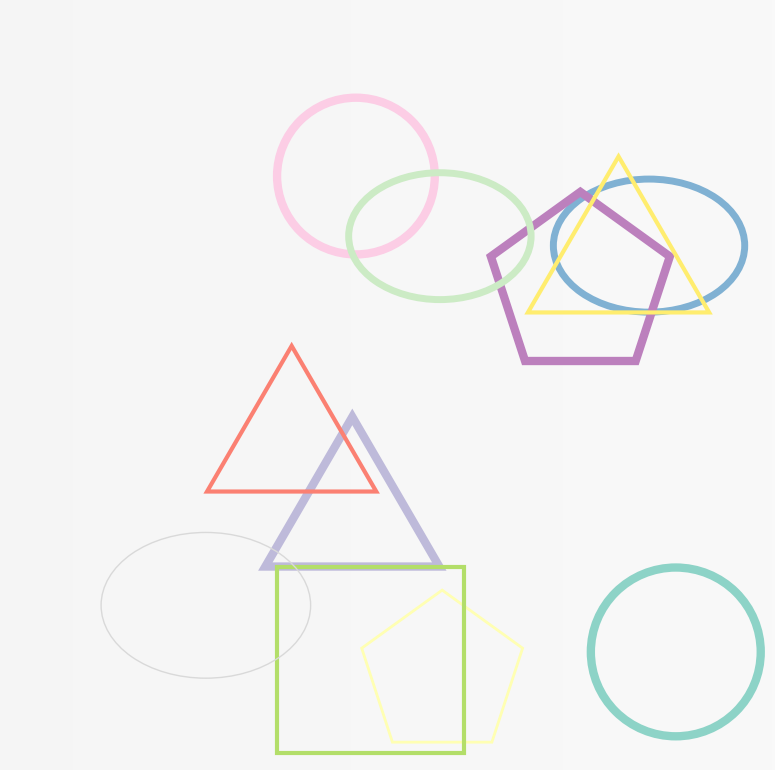[{"shape": "circle", "thickness": 3, "radius": 0.55, "center": [0.872, 0.153]}, {"shape": "pentagon", "thickness": 1, "radius": 0.55, "center": [0.571, 0.124]}, {"shape": "triangle", "thickness": 3, "radius": 0.65, "center": [0.455, 0.329]}, {"shape": "triangle", "thickness": 1.5, "radius": 0.63, "center": [0.376, 0.425]}, {"shape": "oval", "thickness": 2.5, "radius": 0.62, "center": [0.837, 0.681]}, {"shape": "square", "thickness": 1.5, "radius": 0.6, "center": [0.478, 0.143]}, {"shape": "circle", "thickness": 3, "radius": 0.51, "center": [0.459, 0.771]}, {"shape": "oval", "thickness": 0.5, "radius": 0.68, "center": [0.266, 0.214]}, {"shape": "pentagon", "thickness": 3, "radius": 0.61, "center": [0.749, 0.629]}, {"shape": "oval", "thickness": 2.5, "radius": 0.59, "center": [0.568, 0.693]}, {"shape": "triangle", "thickness": 1.5, "radius": 0.68, "center": [0.798, 0.662]}]